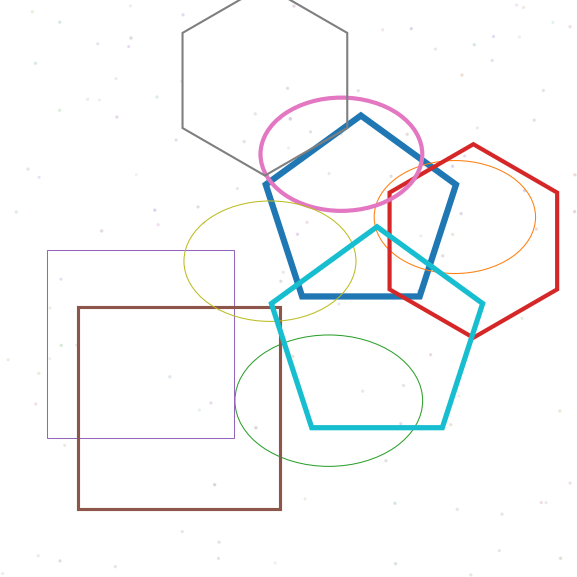[{"shape": "pentagon", "thickness": 3, "radius": 0.87, "center": [0.625, 0.626]}, {"shape": "oval", "thickness": 0.5, "radius": 0.7, "center": [0.788, 0.623]}, {"shape": "oval", "thickness": 0.5, "radius": 0.81, "center": [0.569, 0.305]}, {"shape": "hexagon", "thickness": 2, "radius": 0.84, "center": [0.82, 0.582]}, {"shape": "square", "thickness": 0.5, "radius": 0.81, "center": [0.243, 0.403]}, {"shape": "square", "thickness": 1.5, "radius": 0.87, "center": [0.309, 0.292]}, {"shape": "oval", "thickness": 2, "radius": 0.7, "center": [0.591, 0.732]}, {"shape": "hexagon", "thickness": 1, "radius": 0.82, "center": [0.459, 0.86]}, {"shape": "oval", "thickness": 0.5, "radius": 0.74, "center": [0.467, 0.547]}, {"shape": "pentagon", "thickness": 2.5, "radius": 0.96, "center": [0.653, 0.414]}]